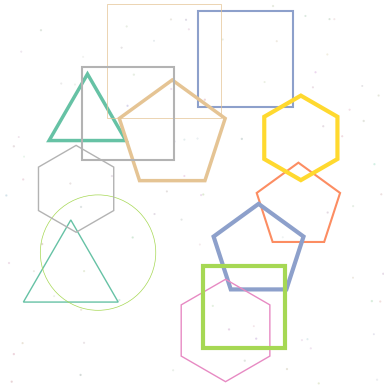[{"shape": "triangle", "thickness": 1, "radius": 0.71, "center": [0.184, 0.287]}, {"shape": "triangle", "thickness": 2.5, "radius": 0.58, "center": [0.227, 0.693]}, {"shape": "pentagon", "thickness": 1.5, "radius": 0.57, "center": [0.775, 0.464]}, {"shape": "pentagon", "thickness": 3, "radius": 0.61, "center": [0.672, 0.348]}, {"shape": "square", "thickness": 1.5, "radius": 0.62, "center": [0.637, 0.847]}, {"shape": "hexagon", "thickness": 1, "radius": 0.66, "center": [0.586, 0.142]}, {"shape": "circle", "thickness": 0.5, "radius": 0.75, "center": [0.255, 0.344]}, {"shape": "square", "thickness": 3, "radius": 0.53, "center": [0.634, 0.202]}, {"shape": "hexagon", "thickness": 3, "radius": 0.55, "center": [0.781, 0.642]}, {"shape": "pentagon", "thickness": 2.5, "radius": 0.72, "center": [0.447, 0.648]}, {"shape": "square", "thickness": 0.5, "radius": 0.74, "center": [0.427, 0.842]}, {"shape": "square", "thickness": 1.5, "radius": 0.6, "center": [0.332, 0.706]}, {"shape": "hexagon", "thickness": 1, "radius": 0.56, "center": [0.198, 0.51]}]